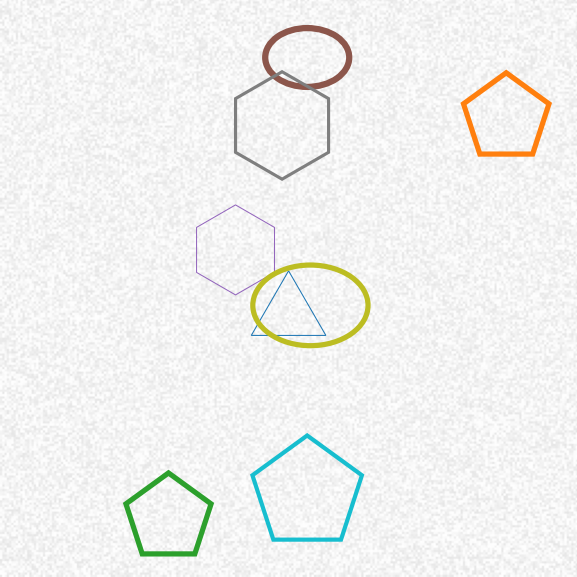[{"shape": "triangle", "thickness": 0.5, "radius": 0.37, "center": [0.5, 0.456]}, {"shape": "pentagon", "thickness": 2.5, "radius": 0.39, "center": [0.877, 0.795]}, {"shape": "pentagon", "thickness": 2.5, "radius": 0.39, "center": [0.292, 0.103]}, {"shape": "hexagon", "thickness": 0.5, "radius": 0.39, "center": [0.408, 0.566]}, {"shape": "oval", "thickness": 3, "radius": 0.36, "center": [0.532, 0.9]}, {"shape": "hexagon", "thickness": 1.5, "radius": 0.47, "center": [0.488, 0.782]}, {"shape": "oval", "thickness": 2.5, "radius": 0.5, "center": [0.538, 0.47]}, {"shape": "pentagon", "thickness": 2, "radius": 0.5, "center": [0.532, 0.145]}]